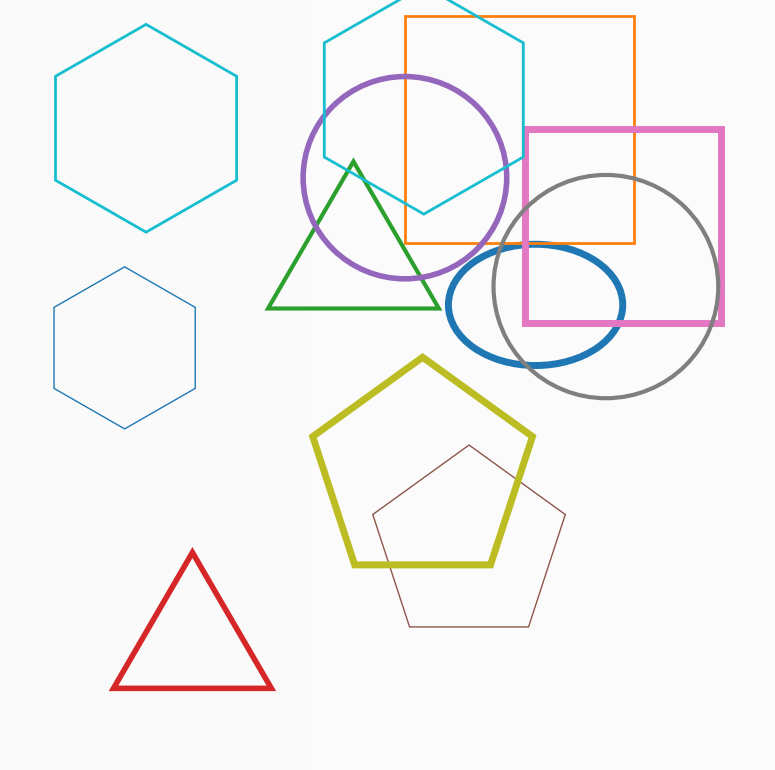[{"shape": "hexagon", "thickness": 0.5, "radius": 0.53, "center": [0.161, 0.548]}, {"shape": "oval", "thickness": 2.5, "radius": 0.56, "center": [0.691, 0.604]}, {"shape": "square", "thickness": 1, "radius": 0.74, "center": [0.67, 0.832]}, {"shape": "triangle", "thickness": 1.5, "radius": 0.64, "center": [0.456, 0.663]}, {"shape": "triangle", "thickness": 2, "radius": 0.59, "center": [0.248, 0.165]}, {"shape": "circle", "thickness": 2, "radius": 0.66, "center": [0.522, 0.769]}, {"shape": "pentagon", "thickness": 0.5, "radius": 0.65, "center": [0.605, 0.291]}, {"shape": "square", "thickness": 2.5, "radius": 0.63, "center": [0.804, 0.707]}, {"shape": "circle", "thickness": 1.5, "radius": 0.72, "center": [0.782, 0.628]}, {"shape": "pentagon", "thickness": 2.5, "radius": 0.75, "center": [0.545, 0.387]}, {"shape": "hexagon", "thickness": 1, "radius": 0.67, "center": [0.188, 0.833]}, {"shape": "hexagon", "thickness": 1, "radius": 0.74, "center": [0.547, 0.87]}]